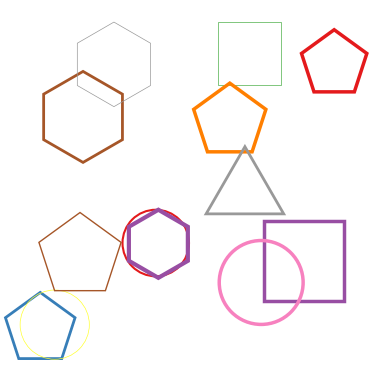[{"shape": "pentagon", "thickness": 2.5, "radius": 0.45, "center": [0.868, 0.834]}, {"shape": "circle", "thickness": 1.5, "radius": 0.43, "center": [0.405, 0.369]}, {"shape": "pentagon", "thickness": 2, "radius": 0.48, "center": [0.105, 0.145]}, {"shape": "square", "thickness": 0.5, "radius": 0.41, "center": [0.647, 0.862]}, {"shape": "square", "thickness": 2.5, "radius": 0.52, "center": [0.79, 0.322]}, {"shape": "hexagon", "thickness": 3, "radius": 0.44, "center": [0.411, 0.367]}, {"shape": "pentagon", "thickness": 2.5, "radius": 0.49, "center": [0.597, 0.685]}, {"shape": "circle", "thickness": 0.5, "radius": 0.45, "center": [0.142, 0.157]}, {"shape": "pentagon", "thickness": 1, "radius": 0.56, "center": [0.208, 0.336]}, {"shape": "hexagon", "thickness": 2, "radius": 0.59, "center": [0.216, 0.696]}, {"shape": "circle", "thickness": 2.5, "radius": 0.54, "center": [0.678, 0.266]}, {"shape": "hexagon", "thickness": 0.5, "radius": 0.55, "center": [0.296, 0.833]}, {"shape": "triangle", "thickness": 2, "radius": 0.58, "center": [0.636, 0.503]}]